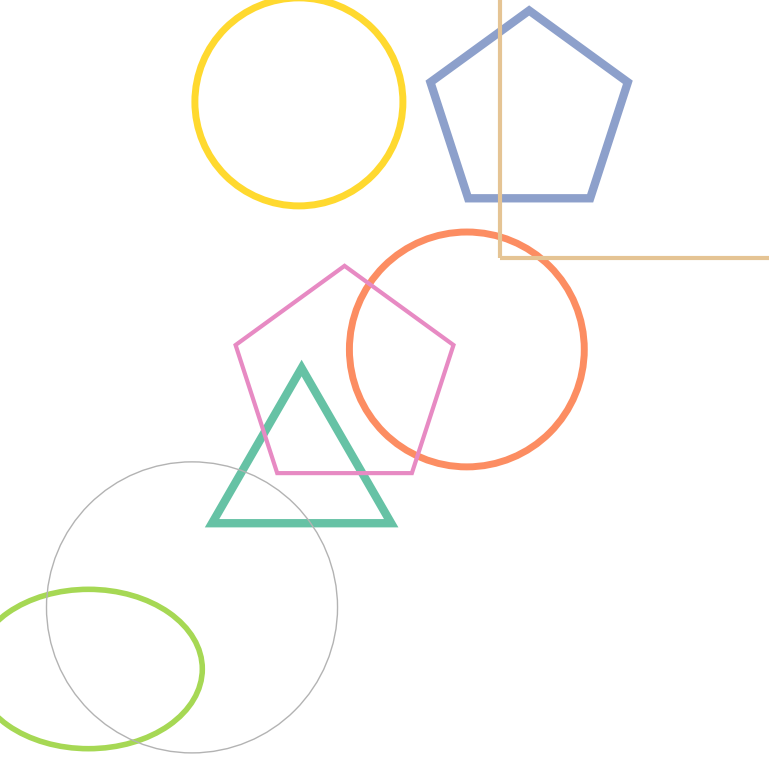[{"shape": "triangle", "thickness": 3, "radius": 0.67, "center": [0.392, 0.388]}, {"shape": "circle", "thickness": 2.5, "radius": 0.76, "center": [0.606, 0.546]}, {"shape": "pentagon", "thickness": 3, "radius": 0.67, "center": [0.687, 0.852]}, {"shape": "pentagon", "thickness": 1.5, "radius": 0.74, "center": [0.447, 0.506]}, {"shape": "oval", "thickness": 2, "radius": 0.74, "center": [0.115, 0.131]}, {"shape": "circle", "thickness": 2.5, "radius": 0.68, "center": [0.388, 0.868]}, {"shape": "square", "thickness": 1.5, "radius": 0.95, "center": [0.839, 0.854]}, {"shape": "circle", "thickness": 0.5, "radius": 0.94, "center": [0.249, 0.211]}]